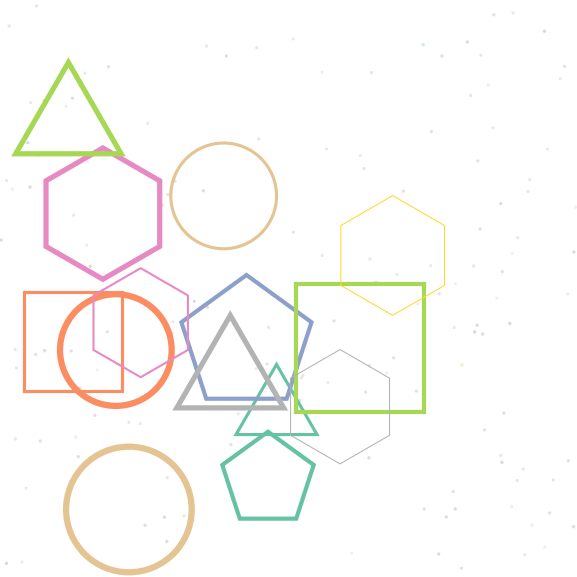[{"shape": "pentagon", "thickness": 2, "radius": 0.42, "center": [0.464, 0.168]}, {"shape": "triangle", "thickness": 1.5, "radius": 0.4, "center": [0.479, 0.287]}, {"shape": "circle", "thickness": 3, "radius": 0.48, "center": [0.201, 0.393]}, {"shape": "square", "thickness": 1.5, "radius": 0.43, "center": [0.126, 0.408]}, {"shape": "pentagon", "thickness": 2, "radius": 0.59, "center": [0.427, 0.405]}, {"shape": "hexagon", "thickness": 2.5, "radius": 0.57, "center": [0.178, 0.629]}, {"shape": "hexagon", "thickness": 1, "radius": 0.47, "center": [0.244, 0.44]}, {"shape": "square", "thickness": 2, "radius": 0.55, "center": [0.623, 0.397]}, {"shape": "triangle", "thickness": 2.5, "radius": 0.53, "center": [0.118, 0.786]}, {"shape": "hexagon", "thickness": 0.5, "radius": 0.52, "center": [0.68, 0.557]}, {"shape": "circle", "thickness": 1.5, "radius": 0.46, "center": [0.387, 0.66]}, {"shape": "circle", "thickness": 3, "radius": 0.54, "center": [0.223, 0.117]}, {"shape": "triangle", "thickness": 2.5, "radius": 0.53, "center": [0.399, 0.346]}, {"shape": "hexagon", "thickness": 0.5, "radius": 0.49, "center": [0.589, 0.295]}]